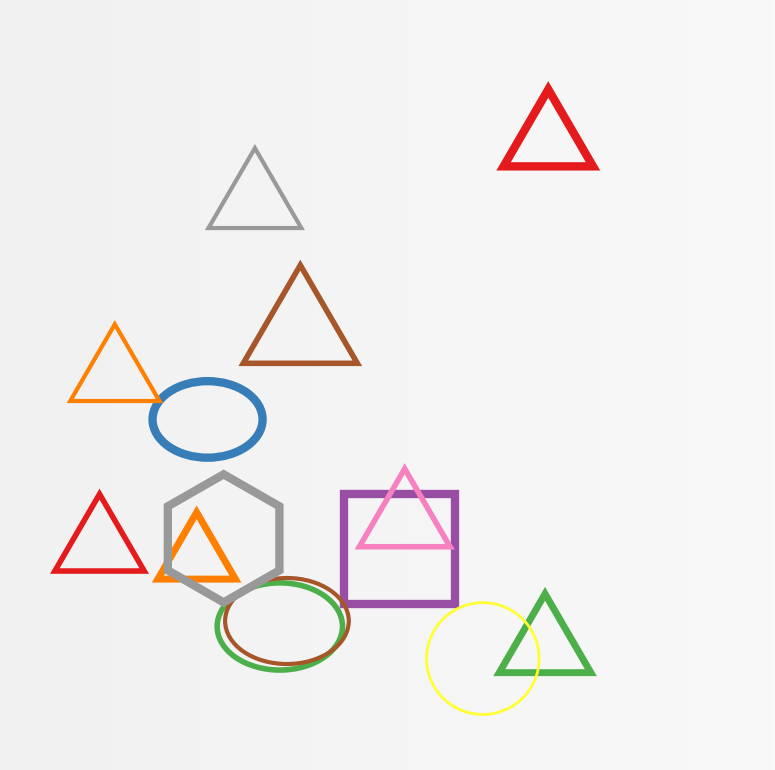[{"shape": "triangle", "thickness": 2, "radius": 0.33, "center": [0.128, 0.292]}, {"shape": "triangle", "thickness": 3, "radius": 0.33, "center": [0.707, 0.817]}, {"shape": "oval", "thickness": 3, "radius": 0.36, "center": [0.268, 0.455]}, {"shape": "triangle", "thickness": 2.5, "radius": 0.34, "center": [0.703, 0.161]}, {"shape": "oval", "thickness": 2, "radius": 0.4, "center": [0.361, 0.186]}, {"shape": "square", "thickness": 3, "radius": 0.36, "center": [0.516, 0.287]}, {"shape": "triangle", "thickness": 2.5, "radius": 0.29, "center": [0.254, 0.277]}, {"shape": "triangle", "thickness": 1.5, "radius": 0.33, "center": [0.148, 0.512]}, {"shape": "circle", "thickness": 1, "radius": 0.36, "center": [0.623, 0.145]}, {"shape": "oval", "thickness": 1.5, "radius": 0.4, "center": [0.37, 0.193]}, {"shape": "triangle", "thickness": 2, "radius": 0.42, "center": [0.388, 0.571]}, {"shape": "triangle", "thickness": 2, "radius": 0.34, "center": [0.522, 0.324]}, {"shape": "hexagon", "thickness": 3, "radius": 0.42, "center": [0.289, 0.301]}, {"shape": "triangle", "thickness": 1.5, "radius": 0.35, "center": [0.329, 0.738]}]